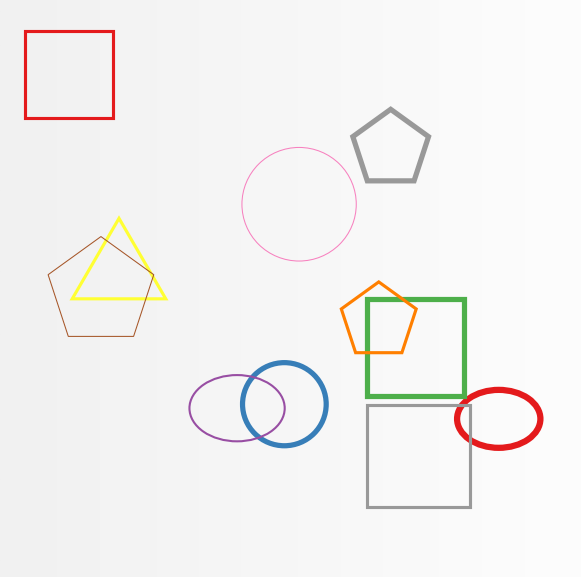[{"shape": "oval", "thickness": 3, "radius": 0.36, "center": [0.858, 0.274]}, {"shape": "square", "thickness": 1.5, "radius": 0.38, "center": [0.119, 0.87]}, {"shape": "circle", "thickness": 2.5, "radius": 0.36, "center": [0.489, 0.299]}, {"shape": "square", "thickness": 2.5, "radius": 0.42, "center": [0.715, 0.398]}, {"shape": "oval", "thickness": 1, "radius": 0.41, "center": [0.408, 0.292]}, {"shape": "pentagon", "thickness": 1.5, "radius": 0.34, "center": [0.652, 0.443]}, {"shape": "triangle", "thickness": 1.5, "radius": 0.46, "center": [0.205, 0.528]}, {"shape": "pentagon", "thickness": 0.5, "radius": 0.48, "center": [0.174, 0.494]}, {"shape": "circle", "thickness": 0.5, "radius": 0.49, "center": [0.515, 0.645]}, {"shape": "square", "thickness": 1.5, "radius": 0.44, "center": [0.72, 0.21]}, {"shape": "pentagon", "thickness": 2.5, "radius": 0.34, "center": [0.672, 0.741]}]